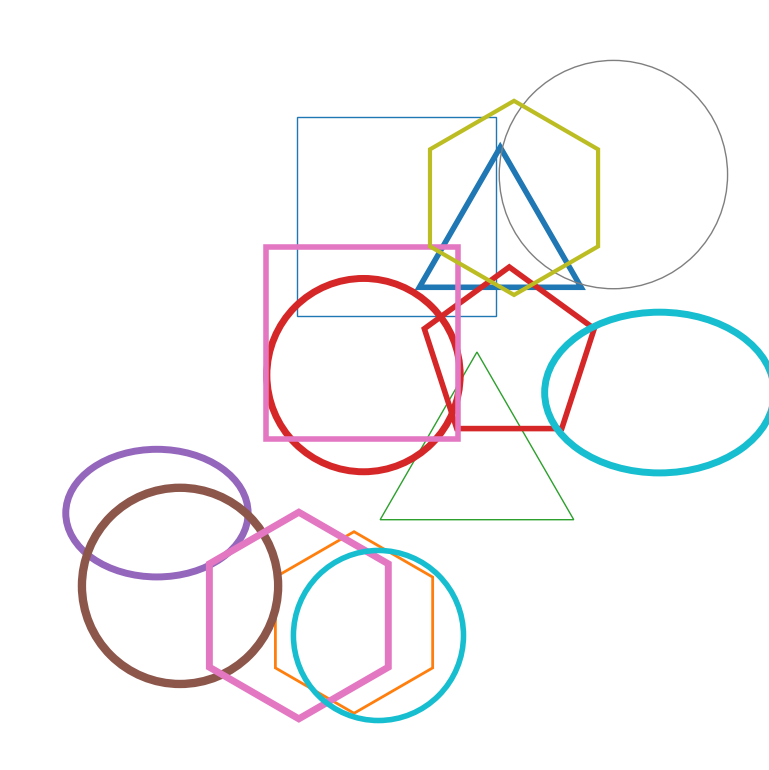[{"shape": "square", "thickness": 0.5, "radius": 0.65, "center": [0.515, 0.719]}, {"shape": "triangle", "thickness": 2, "radius": 0.61, "center": [0.65, 0.688]}, {"shape": "hexagon", "thickness": 1, "radius": 0.59, "center": [0.46, 0.192]}, {"shape": "triangle", "thickness": 0.5, "radius": 0.73, "center": [0.619, 0.398]}, {"shape": "circle", "thickness": 2.5, "radius": 0.63, "center": [0.472, 0.513]}, {"shape": "pentagon", "thickness": 2, "radius": 0.58, "center": [0.661, 0.537]}, {"shape": "oval", "thickness": 2.5, "radius": 0.59, "center": [0.204, 0.334]}, {"shape": "circle", "thickness": 3, "radius": 0.64, "center": [0.234, 0.239]}, {"shape": "hexagon", "thickness": 2.5, "radius": 0.67, "center": [0.388, 0.201]}, {"shape": "square", "thickness": 2, "radius": 0.62, "center": [0.47, 0.555]}, {"shape": "circle", "thickness": 0.5, "radius": 0.74, "center": [0.797, 0.773]}, {"shape": "hexagon", "thickness": 1.5, "radius": 0.63, "center": [0.668, 0.743]}, {"shape": "oval", "thickness": 2.5, "radius": 0.75, "center": [0.856, 0.49]}, {"shape": "circle", "thickness": 2, "radius": 0.55, "center": [0.492, 0.175]}]